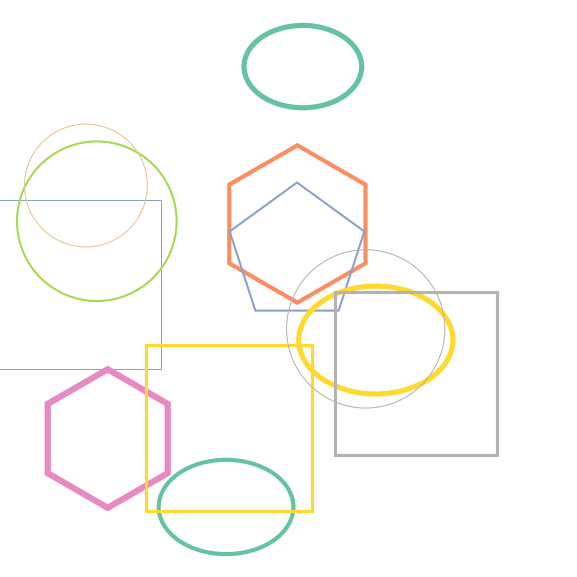[{"shape": "oval", "thickness": 2.5, "radius": 0.51, "center": [0.524, 0.884]}, {"shape": "oval", "thickness": 2, "radius": 0.58, "center": [0.391, 0.121]}, {"shape": "hexagon", "thickness": 2, "radius": 0.68, "center": [0.515, 0.611]}, {"shape": "pentagon", "thickness": 1, "radius": 0.61, "center": [0.514, 0.56]}, {"shape": "square", "thickness": 0.5, "radius": 0.73, "center": [0.132, 0.507]}, {"shape": "hexagon", "thickness": 3, "radius": 0.6, "center": [0.186, 0.24]}, {"shape": "circle", "thickness": 1, "radius": 0.69, "center": [0.168, 0.616]}, {"shape": "square", "thickness": 1.5, "radius": 0.72, "center": [0.397, 0.258]}, {"shape": "oval", "thickness": 2.5, "radius": 0.67, "center": [0.651, 0.41]}, {"shape": "circle", "thickness": 0.5, "radius": 0.53, "center": [0.149, 0.678]}, {"shape": "circle", "thickness": 0.5, "radius": 0.69, "center": [0.633, 0.43]}, {"shape": "square", "thickness": 1.5, "radius": 0.7, "center": [0.72, 0.352]}]